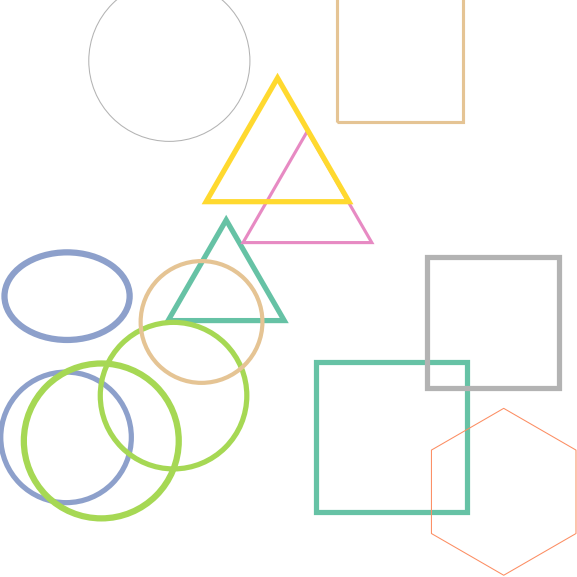[{"shape": "square", "thickness": 2.5, "radius": 0.65, "center": [0.678, 0.242]}, {"shape": "triangle", "thickness": 2.5, "radius": 0.58, "center": [0.392, 0.502]}, {"shape": "hexagon", "thickness": 0.5, "radius": 0.72, "center": [0.872, 0.148]}, {"shape": "oval", "thickness": 3, "radius": 0.54, "center": [0.116, 0.486]}, {"shape": "circle", "thickness": 2.5, "radius": 0.57, "center": [0.114, 0.242]}, {"shape": "triangle", "thickness": 1.5, "radius": 0.64, "center": [0.532, 0.643]}, {"shape": "circle", "thickness": 2.5, "radius": 0.63, "center": [0.301, 0.314]}, {"shape": "circle", "thickness": 3, "radius": 0.67, "center": [0.175, 0.236]}, {"shape": "triangle", "thickness": 2.5, "radius": 0.71, "center": [0.481, 0.721]}, {"shape": "square", "thickness": 1.5, "radius": 0.55, "center": [0.693, 0.897]}, {"shape": "circle", "thickness": 2, "radius": 0.53, "center": [0.349, 0.442]}, {"shape": "square", "thickness": 2.5, "radius": 0.57, "center": [0.854, 0.44]}, {"shape": "circle", "thickness": 0.5, "radius": 0.7, "center": [0.293, 0.894]}]